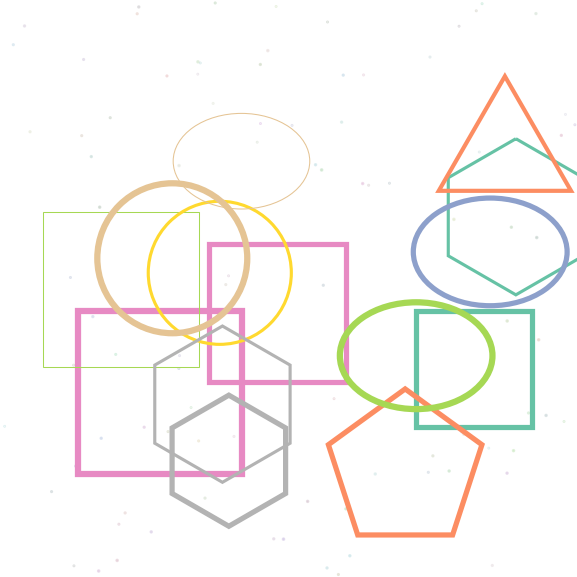[{"shape": "hexagon", "thickness": 1.5, "radius": 0.68, "center": [0.893, 0.624]}, {"shape": "square", "thickness": 2.5, "radius": 0.5, "center": [0.82, 0.36]}, {"shape": "pentagon", "thickness": 2.5, "radius": 0.7, "center": [0.702, 0.186]}, {"shape": "triangle", "thickness": 2, "radius": 0.66, "center": [0.874, 0.735]}, {"shape": "oval", "thickness": 2.5, "radius": 0.67, "center": [0.849, 0.563]}, {"shape": "square", "thickness": 2.5, "radius": 0.6, "center": [0.48, 0.457]}, {"shape": "square", "thickness": 3, "radius": 0.71, "center": [0.277, 0.32]}, {"shape": "oval", "thickness": 3, "radius": 0.66, "center": [0.721, 0.383]}, {"shape": "square", "thickness": 0.5, "radius": 0.67, "center": [0.21, 0.498]}, {"shape": "circle", "thickness": 1.5, "radius": 0.62, "center": [0.381, 0.527]}, {"shape": "oval", "thickness": 0.5, "radius": 0.59, "center": [0.418, 0.72]}, {"shape": "circle", "thickness": 3, "radius": 0.65, "center": [0.298, 0.552]}, {"shape": "hexagon", "thickness": 2.5, "radius": 0.57, "center": [0.396, 0.201]}, {"shape": "hexagon", "thickness": 1.5, "radius": 0.68, "center": [0.385, 0.299]}]